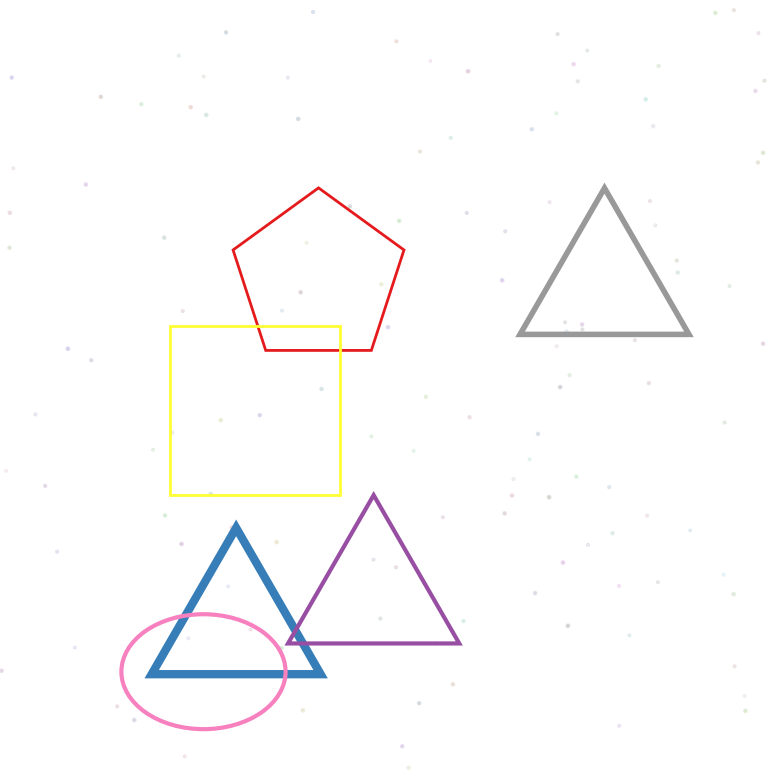[{"shape": "pentagon", "thickness": 1, "radius": 0.58, "center": [0.414, 0.639]}, {"shape": "triangle", "thickness": 3, "radius": 0.63, "center": [0.307, 0.188]}, {"shape": "triangle", "thickness": 1.5, "radius": 0.64, "center": [0.485, 0.229]}, {"shape": "square", "thickness": 1, "radius": 0.55, "center": [0.331, 0.467]}, {"shape": "oval", "thickness": 1.5, "radius": 0.53, "center": [0.264, 0.128]}, {"shape": "triangle", "thickness": 2, "radius": 0.63, "center": [0.785, 0.629]}]